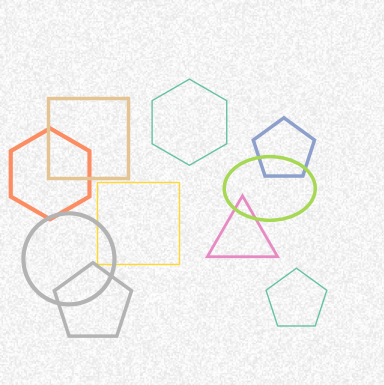[{"shape": "hexagon", "thickness": 1, "radius": 0.56, "center": [0.492, 0.683]}, {"shape": "pentagon", "thickness": 1, "radius": 0.41, "center": [0.77, 0.22]}, {"shape": "hexagon", "thickness": 3, "radius": 0.59, "center": [0.13, 0.549]}, {"shape": "pentagon", "thickness": 2.5, "radius": 0.42, "center": [0.737, 0.61]}, {"shape": "triangle", "thickness": 2, "radius": 0.53, "center": [0.63, 0.386]}, {"shape": "oval", "thickness": 2.5, "radius": 0.59, "center": [0.701, 0.511]}, {"shape": "square", "thickness": 1, "radius": 0.53, "center": [0.359, 0.421]}, {"shape": "square", "thickness": 2.5, "radius": 0.52, "center": [0.229, 0.641]}, {"shape": "pentagon", "thickness": 2.5, "radius": 0.53, "center": [0.241, 0.212]}, {"shape": "circle", "thickness": 3, "radius": 0.59, "center": [0.179, 0.328]}]